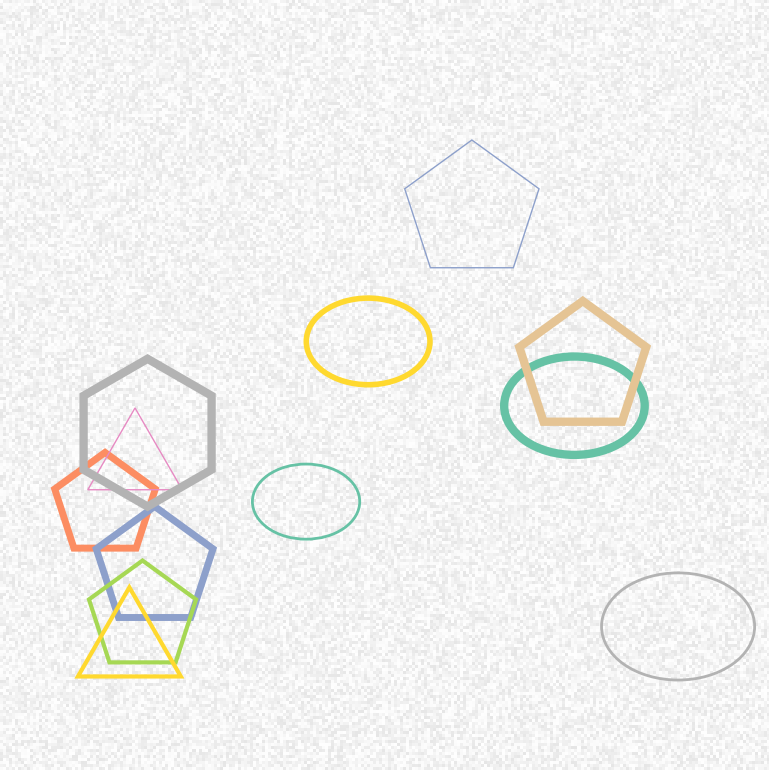[{"shape": "oval", "thickness": 1, "radius": 0.35, "center": [0.397, 0.349]}, {"shape": "oval", "thickness": 3, "radius": 0.46, "center": [0.746, 0.473]}, {"shape": "pentagon", "thickness": 2.5, "radius": 0.34, "center": [0.136, 0.344]}, {"shape": "pentagon", "thickness": 0.5, "radius": 0.46, "center": [0.613, 0.726]}, {"shape": "pentagon", "thickness": 2.5, "radius": 0.4, "center": [0.201, 0.263]}, {"shape": "triangle", "thickness": 0.5, "radius": 0.35, "center": [0.175, 0.399]}, {"shape": "pentagon", "thickness": 1.5, "radius": 0.37, "center": [0.185, 0.199]}, {"shape": "oval", "thickness": 2, "radius": 0.4, "center": [0.478, 0.557]}, {"shape": "triangle", "thickness": 1.5, "radius": 0.39, "center": [0.168, 0.16]}, {"shape": "pentagon", "thickness": 3, "radius": 0.43, "center": [0.757, 0.522]}, {"shape": "oval", "thickness": 1, "radius": 0.5, "center": [0.881, 0.186]}, {"shape": "hexagon", "thickness": 3, "radius": 0.48, "center": [0.192, 0.438]}]